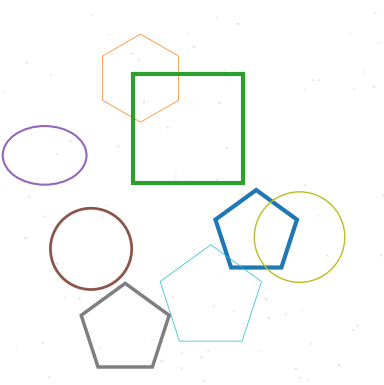[{"shape": "pentagon", "thickness": 3, "radius": 0.56, "center": [0.665, 0.395]}, {"shape": "hexagon", "thickness": 0.5, "radius": 0.57, "center": [0.365, 0.797]}, {"shape": "square", "thickness": 3, "radius": 0.71, "center": [0.488, 0.666]}, {"shape": "oval", "thickness": 1.5, "radius": 0.54, "center": [0.116, 0.596]}, {"shape": "circle", "thickness": 2, "radius": 0.53, "center": [0.237, 0.354]}, {"shape": "pentagon", "thickness": 2.5, "radius": 0.6, "center": [0.325, 0.144]}, {"shape": "circle", "thickness": 1, "radius": 0.59, "center": [0.778, 0.384]}, {"shape": "pentagon", "thickness": 0.5, "radius": 0.69, "center": [0.548, 0.226]}]